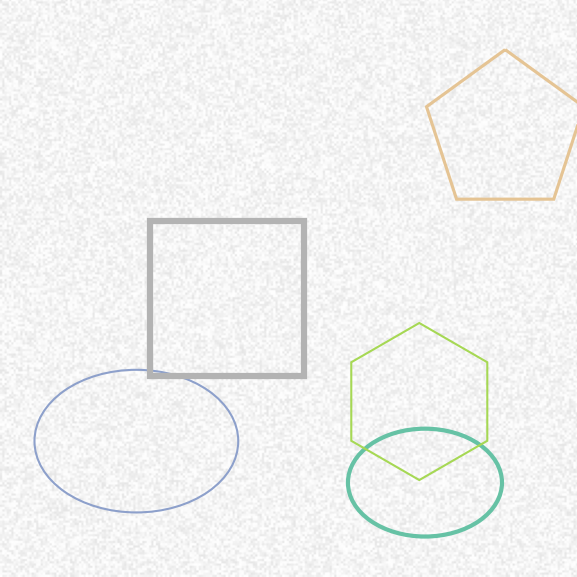[{"shape": "oval", "thickness": 2, "radius": 0.67, "center": [0.736, 0.163]}, {"shape": "oval", "thickness": 1, "radius": 0.88, "center": [0.236, 0.235]}, {"shape": "hexagon", "thickness": 1, "radius": 0.68, "center": [0.726, 0.304]}, {"shape": "pentagon", "thickness": 1.5, "radius": 0.72, "center": [0.875, 0.77]}, {"shape": "square", "thickness": 3, "radius": 0.67, "center": [0.393, 0.482]}]